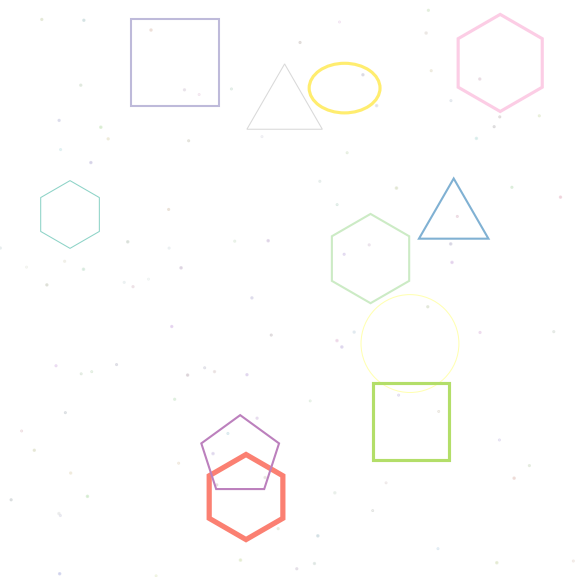[{"shape": "hexagon", "thickness": 0.5, "radius": 0.29, "center": [0.121, 0.628]}, {"shape": "circle", "thickness": 0.5, "radius": 0.42, "center": [0.71, 0.404]}, {"shape": "square", "thickness": 1, "radius": 0.38, "center": [0.304, 0.891]}, {"shape": "hexagon", "thickness": 2.5, "radius": 0.37, "center": [0.426, 0.138]}, {"shape": "triangle", "thickness": 1, "radius": 0.35, "center": [0.786, 0.621]}, {"shape": "square", "thickness": 1.5, "radius": 0.33, "center": [0.712, 0.269]}, {"shape": "hexagon", "thickness": 1.5, "radius": 0.42, "center": [0.866, 0.89]}, {"shape": "triangle", "thickness": 0.5, "radius": 0.38, "center": [0.493, 0.813]}, {"shape": "pentagon", "thickness": 1, "radius": 0.35, "center": [0.416, 0.21]}, {"shape": "hexagon", "thickness": 1, "radius": 0.39, "center": [0.642, 0.551]}, {"shape": "oval", "thickness": 1.5, "radius": 0.31, "center": [0.597, 0.847]}]